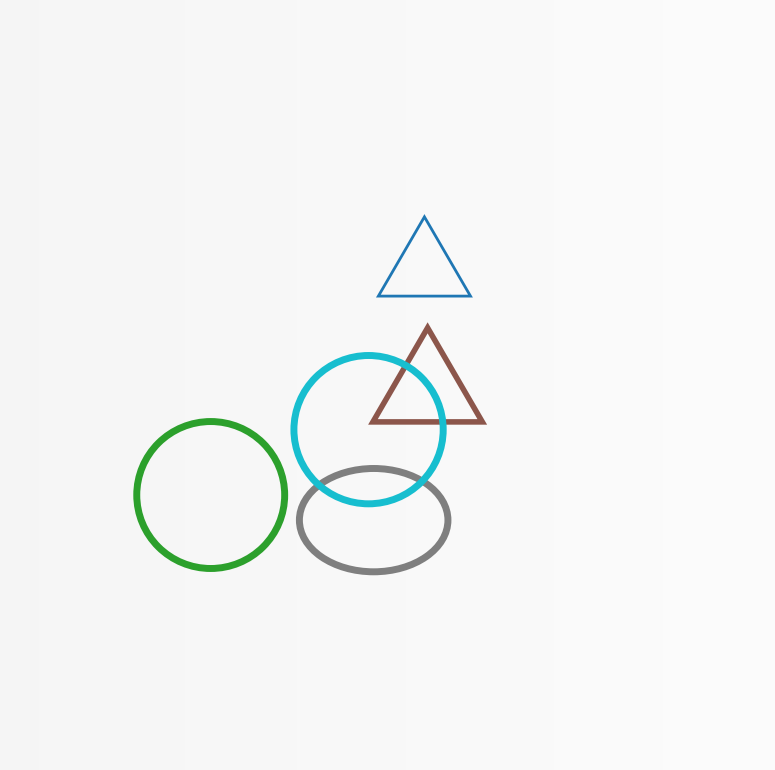[{"shape": "triangle", "thickness": 1, "radius": 0.34, "center": [0.548, 0.65]}, {"shape": "circle", "thickness": 2.5, "radius": 0.48, "center": [0.272, 0.357]}, {"shape": "triangle", "thickness": 2, "radius": 0.41, "center": [0.552, 0.493]}, {"shape": "oval", "thickness": 2.5, "radius": 0.48, "center": [0.482, 0.324]}, {"shape": "circle", "thickness": 2.5, "radius": 0.48, "center": [0.476, 0.442]}]